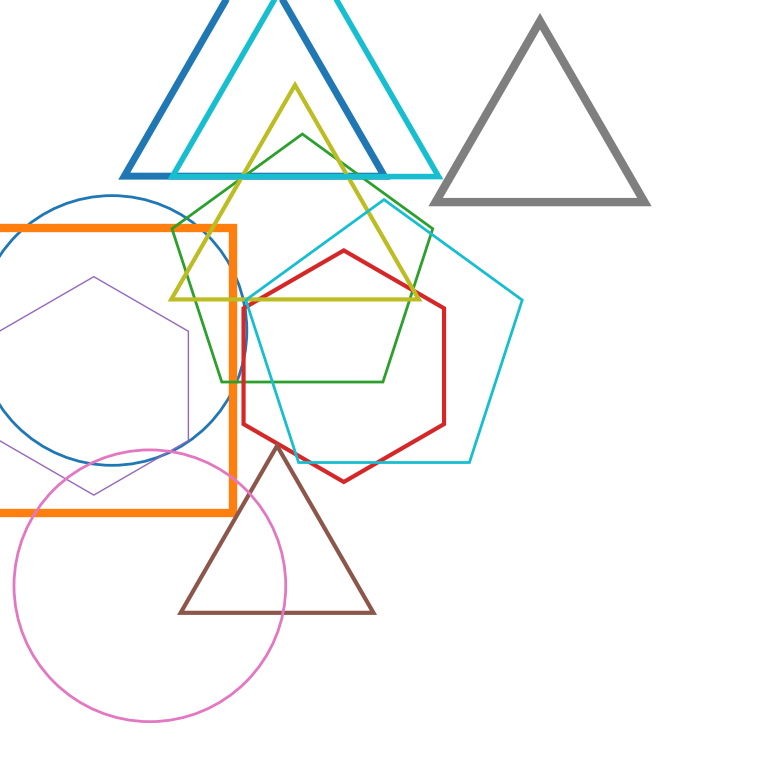[{"shape": "circle", "thickness": 1, "radius": 0.88, "center": [0.145, 0.571]}, {"shape": "triangle", "thickness": 2.5, "radius": 0.98, "center": [0.33, 0.869]}, {"shape": "square", "thickness": 3, "radius": 0.92, "center": [0.118, 0.519]}, {"shape": "pentagon", "thickness": 1, "radius": 0.89, "center": [0.393, 0.648]}, {"shape": "hexagon", "thickness": 1.5, "radius": 0.75, "center": [0.446, 0.524]}, {"shape": "hexagon", "thickness": 0.5, "radius": 0.71, "center": [0.122, 0.499]}, {"shape": "triangle", "thickness": 1.5, "radius": 0.72, "center": [0.36, 0.276]}, {"shape": "circle", "thickness": 1, "radius": 0.88, "center": [0.195, 0.239]}, {"shape": "triangle", "thickness": 3, "radius": 0.78, "center": [0.701, 0.816]}, {"shape": "triangle", "thickness": 1.5, "radius": 0.93, "center": [0.383, 0.704]}, {"shape": "triangle", "thickness": 2, "radius": 1.0, "center": [0.397, 0.871]}, {"shape": "pentagon", "thickness": 1, "radius": 0.94, "center": [0.499, 0.552]}]